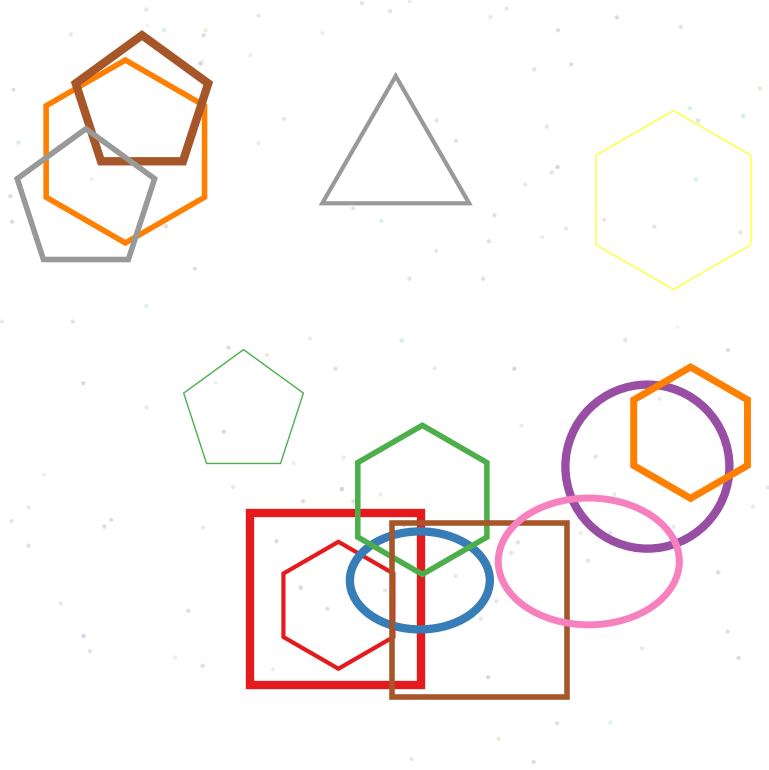[{"shape": "hexagon", "thickness": 1.5, "radius": 0.41, "center": [0.44, 0.214]}, {"shape": "square", "thickness": 3, "radius": 0.56, "center": [0.436, 0.222]}, {"shape": "oval", "thickness": 3, "radius": 0.45, "center": [0.545, 0.246]}, {"shape": "pentagon", "thickness": 0.5, "radius": 0.41, "center": [0.316, 0.464]}, {"shape": "hexagon", "thickness": 2, "radius": 0.48, "center": [0.548, 0.351]}, {"shape": "circle", "thickness": 3, "radius": 0.53, "center": [0.841, 0.394]}, {"shape": "hexagon", "thickness": 2.5, "radius": 0.43, "center": [0.897, 0.438]}, {"shape": "hexagon", "thickness": 2, "radius": 0.59, "center": [0.163, 0.803]}, {"shape": "hexagon", "thickness": 0.5, "radius": 0.58, "center": [0.875, 0.74]}, {"shape": "pentagon", "thickness": 3, "radius": 0.45, "center": [0.184, 0.864]}, {"shape": "square", "thickness": 2, "radius": 0.57, "center": [0.623, 0.208]}, {"shape": "oval", "thickness": 2.5, "radius": 0.59, "center": [0.765, 0.271]}, {"shape": "pentagon", "thickness": 2, "radius": 0.47, "center": [0.112, 0.739]}, {"shape": "triangle", "thickness": 1.5, "radius": 0.55, "center": [0.514, 0.791]}]